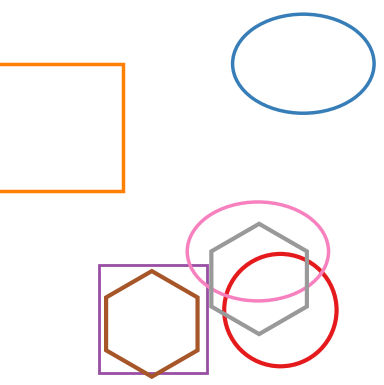[{"shape": "circle", "thickness": 3, "radius": 0.73, "center": [0.728, 0.195]}, {"shape": "oval", "thickness": 2.5, "radius": 0.92, "center": [0.788, 0.835]}, {"shape": "square", "thickness": 2, "radius": 0.7, "center": [0.397, 0.172]}, {"shape": "square", "thickness": 2.5, "radius": 0.82, "center": [0.155, 0.67]}, {"shape": "hexagon", "thickness": 3, "radius": 0.69, "center": [0.394, 0.159]}, {"shape": "oval", "thickness": 2.5, "radius": 0.92, "center": [0.67, 0.347]}, {"shape": "hexagon", "thickness": 3, "radius": 0.72, "center": [0.673, 0.275]}]